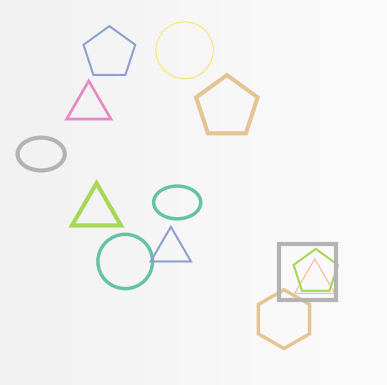[{"shape": "circle", "thickness": 2.5, "radius": 0.35, "center": [0.323, 0.321]}, {"shape": "oval", "thickness": 2.5, "radius": 0.3, "center": [0.457, 0.474]}, {"shape": "triangle", "thickness": 0.5, "radius": 0.3, "center": [0.812, 0.268]}, {"shape": "pentagon", "thickness": 1.5, "radius": 0.35, "center": [0.282, 0.862]}, {"shape": "triangle", "thickness": 1.5, "radius": 0.3, "center": [0.441, 0.351]}, {"shape": "triangle", "thickness": 2, "radius": 0.33, "center": [0.229, 0.724]}, {"shape": "triangle", "thickness": 3, "radius": 0.37, "center": [0.249, 0.451]}, {"shape": "pentagon", "thickness": 1.5, "radius": 0.3, "center": [0.815, 0.293]}, {"shape": "circle", "thickness": 0.5, "radius": 0.37, "center": [0.476, 0.869]}, {"shape": "hexagon", "thickness": 2.5, "radius": 0.38, "center": [0.733, 0.171]}, {"shape": "pentagon", "thickness": 3, "radius": 0.42, "center": [0.586, 0.721]}, {"shape": "oval", "thickness": 3, "radius": 0.3, "center": [0.106, 0.6]}, {"shape": "square", "thickness": 3, "radius": 0.36, "center": [0.794, 0.294]}]